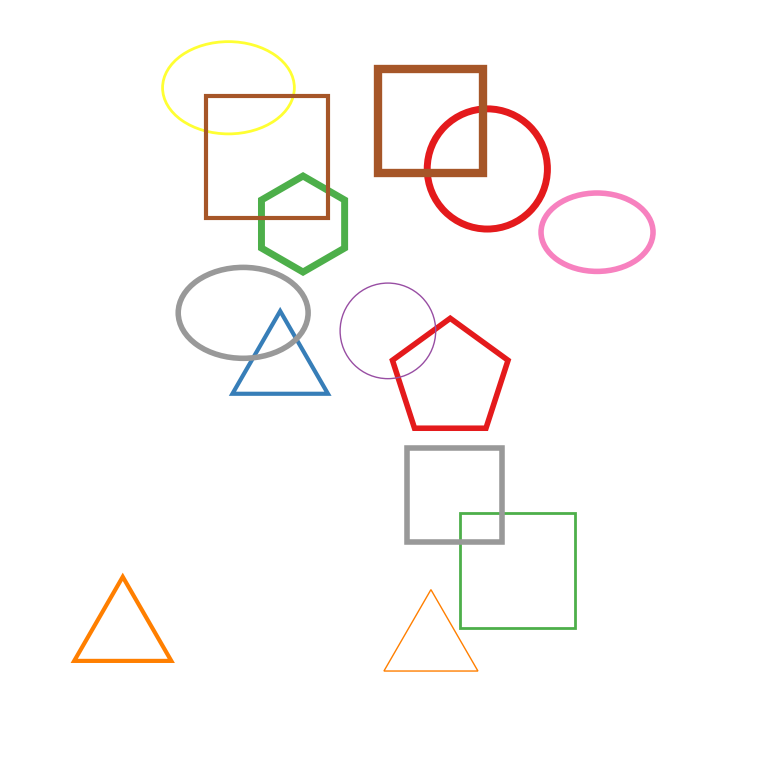[{"shape": "pentagon", "thickness": 2, "radius": 0.39, "center": [0.585, 0.508]}, {"shape": "circle", "thickness": 2.5, "radius": 0.39, "center": [0.633, 0.781]}, {"shape": "triangle", "thickness": 1.5, "radius": 0.36, "center": [0.364, 0.524]}, {"shape": "square", "thickness": 1, "radius": 0.37, "center": [0.672, 0.26]}, {"shape": "hexagon", "thickness": 2.5, "radius": 0.31, "center": [0.394, 0.709]}, {"shape": "circle", "thickness": 0.5, "radius": 0.31, "center": [0.504, 0.57]}, {"shape": "triangle", "thickness": 1.5, "radius": 0.36, "center": [0.159, 0.178]}, {"shape": "triangle", "thickness": 0.5, "radius": 0.35, "center": [0.56, 0.164]}, {"shape": "oval", "thickness": 1, "radius": 0.43, "center": [0.297, 0.886]}, {"shape": "square", "thickness": 3, "radius": 0.34, "center": [0.559, 0.843]}, {"shape": "square", "thickness": 1.5, "radius": 0.4, "center": [0.347, 0.796]}, {"shape": "oval", "thickness": 2, "radius": 0.36, "center": [0.775, 0.698]}, {"shape": "oval", "thickness": 2, "radius": 0.42, "center": [0.316, 0.594]}, {"shape": "square", "thickness": 2, "radius": 0.31, "center": [0.591, 0.357]}]